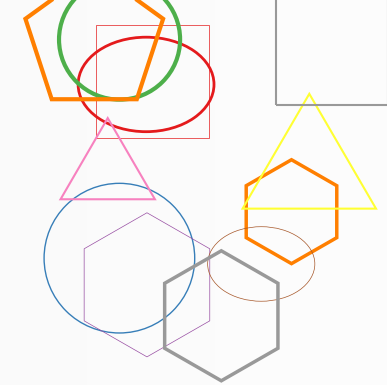[{"shape": "oval", "thickness": 2, "radius": 0.88, "center": [0.377, 0.781]}, {"shape": "square", "thickness": 0.5, "radius": 0.73, "center": [0.393, 0.789]}, {"shape": "circle", "thickness": 1, "radius": 0.97, "center": [0.308, 0.329]}, {"shape": "circle", "thickness": 3, "radius": 0.78, "center": [0.309, 0.897]}, {"shape": "hexagon", "thickness": 0.5, "radius": 0.94, "center": [0.379, 0.26]}, {"shape": "pentagon", "thickness": 3, "radius": 0.93, "center": [0.243, 0.893]}, {"shape": "hexagon", "thickness": 2.5, "radius": 0.67, "center": [0.752, 0.45]}, {"shape": "triangle", "thickness": 1.5, "radius": 0.99, "center": [0.798, 0.557]}, {"shape": "oval", "thickness": 0.5, "radius": 0.69, "center": [0.674, 0.314]}, {"shape": "triangle", "thickness": 1.5, "radius": 0.7, "center": [0.278, 0.553]}, {"shape": "hexagon", "thickness": 2.5, "radius": 0.84, "center": [0.571, 0.18]}, {"shape": "square", "thickness": 1.5, "radius": 0.72, "center": [0.857, 0.87]}]